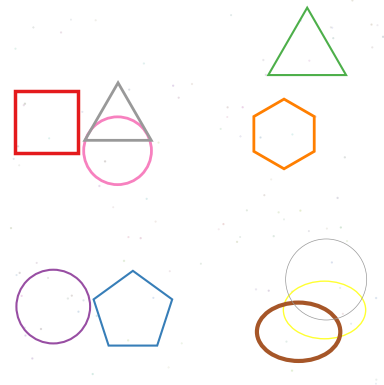[{"shape": "square", "thickness": 2.5, "radius": 0.41, "center": [0.12, 0.683]}, {"shape": "pentagon", "thickness": 1.5, "radius": 0.54, "center": [0.345, 0.189]}, {"shape": "triangle", "thickness": 1.5, "radius": 0.58, "center": [0.798, 0.863]}, {"shape": "circle", "thickness": 1.5, "radius": 0.48, "center": [0.138, 0.204]}, {"shape": "hexagon", "thickness": 2, "radius": 0.45, "center": [0.738, 0.652]}, {"shape": "oval", "thickness": 1, "radius": 0.53, "center": [0.843, 0.195]}, {"shape": "oval", "thickness": 3, "radius": 0.54, "center": [0.776, 0.138]}, {"shape": "circle", "thickness": 2, "radius": 0.44, "center": [0.305, 0.608]}, {"shape": "triangle", "thickness": 2, "radius": 0.5, "center": [0.307, 0.685]}, {"shape": "circle", "thickness": 0.5, "radius": 0.53, "center": [0.847, 0.274]}]